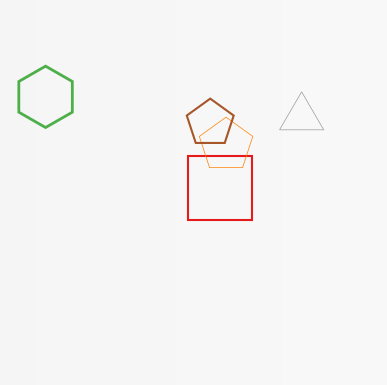[{"shape": "square", "thickness": 1.5, "radius": 0.41, "center": [0.567, 0.512]}, {"shape": "hexagon", "thickness": 2, "radius": 0.4, "center": [0.118, 0.748]}, {"shape": "pentagon", "thickness": 0.5, "radius": 0.36, "center": [0.583, 0.623]}, {"shape": "pentagon", "thickness": 1.5, "radius": 0.32, "center": [0.543, 0.68]}, {"shape": "triangle", "thickness": 0.5, "radius": 0.33, "center": [0.778, 0.696]}]